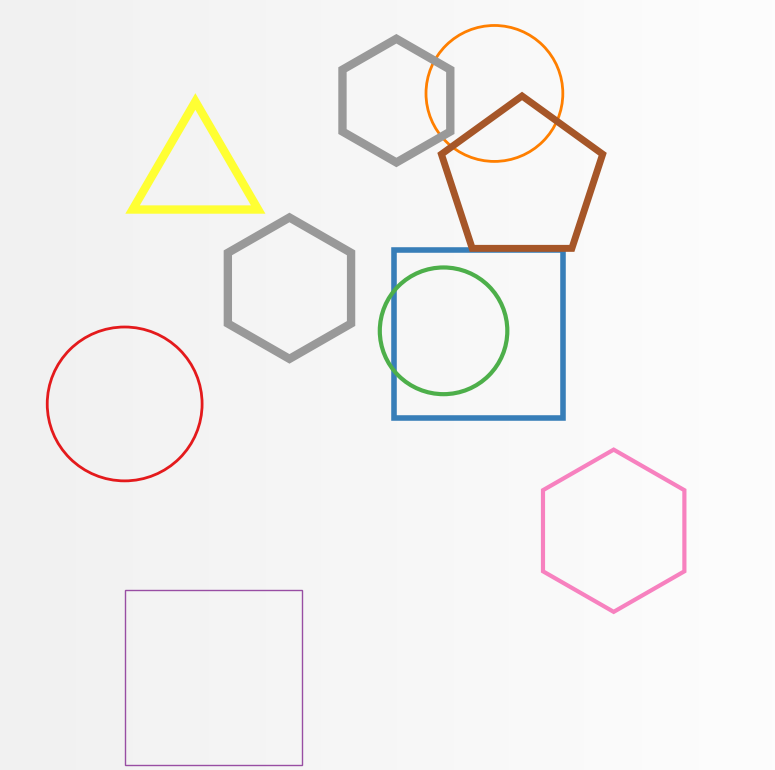[{"shape": "circle", "thickness": 1, "radius": 0.5, "center": [0.161, 0.475]}, {"shape": "square", "thickness": 2, "radius": 0.55, "center": [0.618, 0.567]}, {"shape": "circle", "thickness": 1.5, "radius": 0.41, "center": [0.572, 0.57]}, {"shape": "square", "thickness": 0.5, "radius": 0.57, "center": [0.275, 0.12]}, {"shape": "circle", "thickness": 1, "radius": 0.44, "center": [0.638, 0.879]}, {"shape": "triangle", "thickness": 3, "radius": 0.47, "center": [0.252, 0.775]}, {"shape": "pentagon", "thickness": 2.5, "radius": 0.55, "center": [0.674, 0.766]}, {"shape": "hexagon", "thickness": 1.5, "radius": 0.53, "center": [0.792, 0.311]}, {"shape": "hexagon", "thickness": 3, "radius": 0.46, "center": [0.374, 0.626]}, {"shape": "hexagon", "thickness": 3, "radius": 0.4, "center": [0.511, 0.869]}]